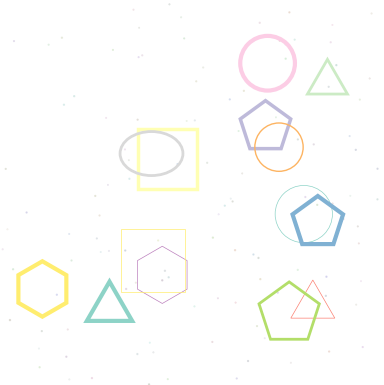[{"shape": "circle", "thickness": 0.5, "radius": 0.37, "center": [0.789, 0.444]}, {"shape": "triangle", "thickness": 3, "radius": 0.34, "center": [0.284, 0.2]}, {"shape": "square", "thickness": 2.5, "radius": 0.38, "center": [0.436, 0.587]}, {"shape": "pentagon", "thickness": 2.5, "radius": 0.34, "center": [0.69, 0.67]}, {"shape": "triangle", "thickness": 0.5, "radius": 0.33, "center": [0.812, 0.207]}, {"shape": "pentagon", "thickness": 3, "radius": 0.35, "center": [0.825, 0.422]}, {"shape": "circle", "thickness": 1, "radius": 0.31, "center": [0.725, 0.618]}, {"shape": "pentagon", "thickness": 2, "radius": 0.41, "center": [0.751, 0.185]}, {"shape": "circle", "thickness": 3, "radius": 0.36, "center": [0.695, 0.836]}, {"shape": "oval", "thickness": 2, "radius": 0.41, "center": [0.394, 0.601]}, {"shape": "hexagon", "thickness": 0.5, "radius": 0.37, "center": [0.422, 0.286]}, {"shape": "triangle", "thickness": 2, "radius": 0.3, "center": [0.851, 0.786]}, {"shape": "hexagon", "thickness": 3, "radius": 0.36, "center": [0.11, 0.249]}, {"shape": "square", "thickness": 0.5, "radius": 0.41, "center": [0.398, 0.323]}]